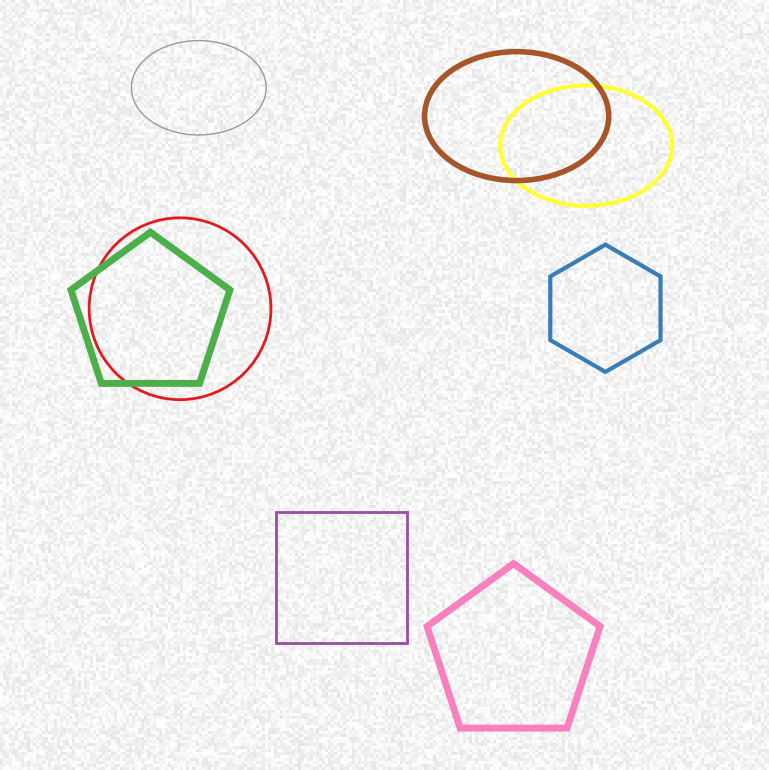[{"shape": "circle", "thickness": 1, "radius": 0.59, "center": [0.234, 0.599]}, {"shape": "hexagon", "thickness": 1.5, "radius": 0.41, "center": [0.786, 0.6]}, {"shape": "pentagon", "thickness": 2.5, "radius": 0.54, "center": [0.195, 0.59]}, {"shape": "square", "thickness": 1, "radius": 0.43, "center": [0.444, 0.25]}, {"shape": "oval", "thickness": 1.5, "radius": 0.56, "center": [0.761, 0.811]}, {"shape": "oval", "thickness": 2, "radius": 0.6, "center": [0.671, 0.849]}, {"shape": "pentagon", "thickness": 2.5, "radius": 0.59, "center": [0.667, 0.15]}, {"shape": "oval", "thickness": 0.5, "radius": 0.44, "center": [0.258, 0.886]}]